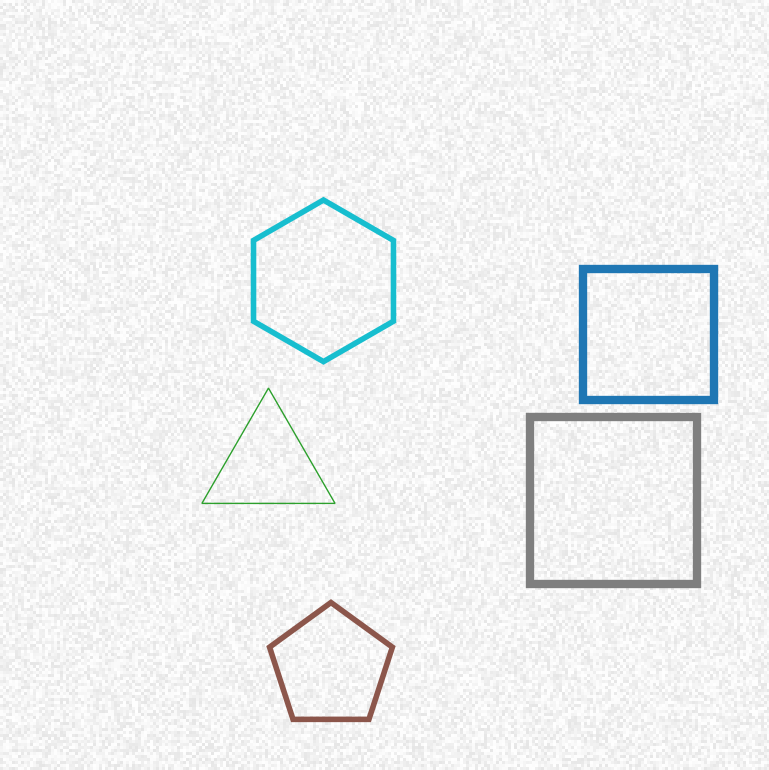[{"shape": "square", "thickness": 3, "radius": 0.42, "center": [0.842, 0.566]}, {"shape": "triangle", "thickness": 0.5, "radius": 0.5, "center": [0.349, 0.396]}, {"shape": "pentagon", "thickness": 2, "radius": 0.42, "center": [0.43, 0.134]}, {"shape": "square", "thickness": 3, "radius": 0.54, "center": [0.797, 0.349]}, {"shape": "hexagon", "thickness": 2, "radius": 0.52, "center": [0.42, 0.635]}]